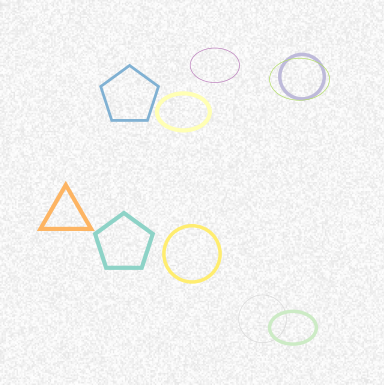[{"shape": "pentagon", "thickness": 3, "radius": 0.39, "center": [0.322, 0.368]}, {"shape": "oval", "thickness": 3, "radius": 0.34, "center": [0.476, 0.709]}, {"shape": "circle", "thickness": 2.5, "radius": 0.29, "center": [0.784, 0.801]}, {"shape": "pentagon", "thickness": 2, "radius": 0.39, "center": [0.337, 0.751]}, {"shape": "triangle", "thickness": 3, "radius": 0.38, "center": [0.171, 0.443]}, {"shape": "oval", "thickness": 0.5, "radius": 0.39, "center": [0.778, 0.794]}, {"shape": "circle", "thickness": 0.5, "radius": 0.31, "center": [0.682, 0.172]}, {"shape": "oval", "thickness": 0.5, "radius": 0.32, "center": [0.558, 0.83]}, {"shape": "oval", "thickness": 2.5, "radius": 0.3, "center": [0.761, 0.149]}, {"shape": "circle", "thickness": 2.5, "radius": 0.37, "center": [0.499, 0.341]}]